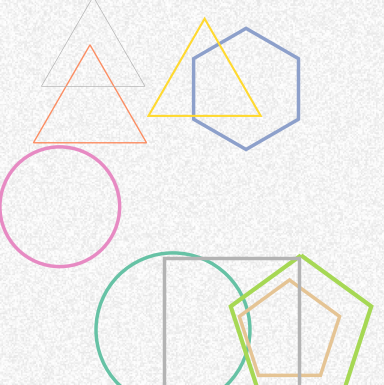[{"shape": "circle", "thickness": 2.5, "radius": 1.0, "center": [0.449, 0.143]}, {"shape": "triangle", "thickness": 1, "radius": 0.85, "center": [0.234, 0.714]}, {"shape": "hexagon", "thickness": 2.5, "radius": 0.79, "center": [0.639, 0.769]}, {"shape": "circle", "thickness": 2.5, "radius": 0.78, "center": [0.155, 0.463]}, {"shape": "pentagon", "thickness": 3, "radius": 0.96, "center": [0.782, 0.145]}, {"shape": "triangle", "thickness": 1.5, "radius": 0.84, "center": [0.531, 0.783]}, {"shape": "pentagon", "thickness": 2.5, "radius": 0.68, "center": [0.752, 0.136]}, {"shape": "square", "thickness": 2.5, "radius": 0.87, "center": [0.601, 0.155]}, {"shape": "triangle", "thickness": 0.5, "radius": 0.78, "center": [0.242, 0.853]}]